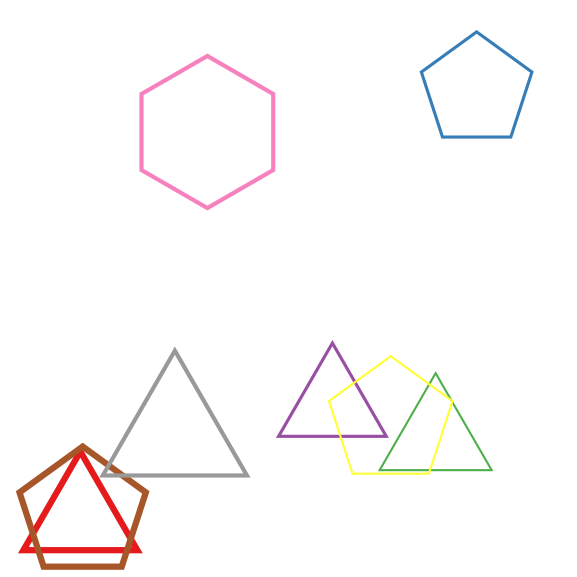[{"shape": "triangle", "thickness": 3, "radius": 0.57, "center": [0.139, 0.103]}, {"shape": "pentagon", "thickness": 1.5, "radius": 0.5, "center": [0.825, 0.843]}, {"shape": "triangle", "thickness": 1, "radius": 0.56, "center": [0.754, 0.241]}, {"shape": "triangle", "thickness": 1.5, "radius": 0.54, "center": [0.576, 0.297]}, {"shape": "pentagon", "thickness": 1, "radius": 0.56, "center": [0.677, 0.27]}, {"shape": "pentagon", "thickness": 3, "radius": 0.57, "center": [0.143, 0.111]}, {"shape": "hexagon", "thickness": 2, "radius": 0.66, "center": [0.359, 0.771]}, {"shape": "triangle", "thickness": 2, "radius": 0.72, "center": [0.303, 0.248]}]